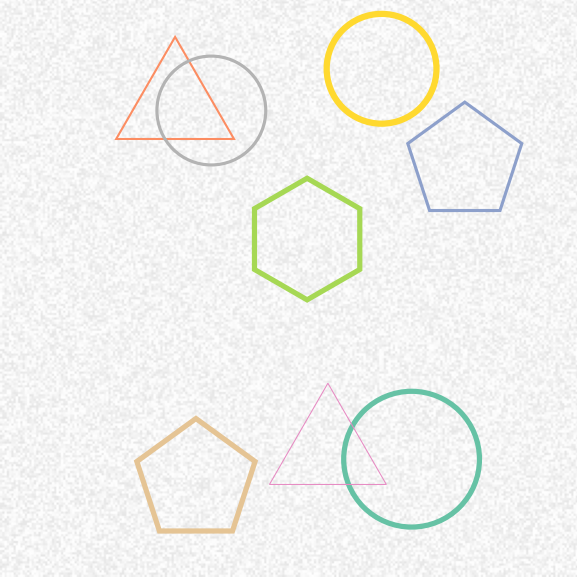[{"shape": "circle", "thickness": 2.5, "radius": 0.59, "center": [0.713, 0.204]}, {"shape": "triangle", "thickness": 1, "radius": 0.59, "center": [0.303, 0.817]}, {"shape": "pentagon", "thickness": 1.5, "radius": 0.52, "center": [0.805, 0.719]}, {"shape": "triangle", "thickness": 0.5, "radius": 0.58, "center": [0.568, 0.219]}, {"shape": "hexagon", "thickness": 2.5, "radius": 0.53, "center": [0.532, 0.585]}, {"shape": "circle", "thickness": 3, "radius": 0.48, "center": [0.661, 0.88]}, {"shape": "pentagon", "thickness": 2.5, "radius": 0.54, "center": [0.339, 0.167]}, {"shape": "circle", "thickness": 1.5, "radius": 0.47, "center": [0.366, 0.808]}]